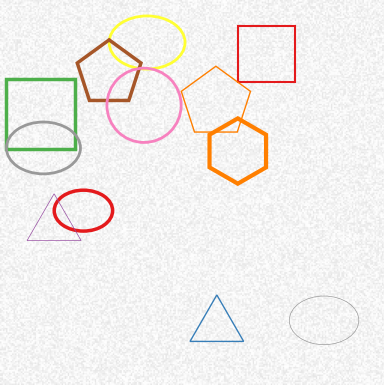[{"shape": "square", "thickness": 1.5, "radius": 0.37, "center": [0.692, 0.859]}, {"shape": "oval", "thickness": 2.5, "radius": 0.38, "center": [0.217, 0.453]}, {"shape": "triangle", "thickness": 1, "radius": 0.4, "center": [0.563, 0.153]}, {"shape": "square", "thickness": 2.5, "radius": 0.45, "center": [0.105, 0.703]}, {"shape": "triangle", "thickness": 0.5, "radius": 0.41, "center": [0.14, 0.416]}, {"shape": "hexagon", "thickness": 3, "radius": 0.42, "center": [0.618, 0.608]}, {"shape": "pentagon", "thickness": 1, "radius": 0.47, "center": [0.561, 0.733]}, {"shape": "oval", "thickness": 2, "radius": 0.49, "center": [0.382, 0.89]}, {"shape": "pentagon", "thickness": 2.5, "radius": 0.43, "center": [0.283, 0.809]}, {"shape": "circle", "thickness": 2, "radius": 0.48, "center": [0.374, 0.726]}, {"shape": "oval", "thickness": 2, "radius": 0.48, "center": [0.113, 0.616]}, {"shape": "oval", "thickness": 0.5, "radius": 0.45, "center": [0.842, 0.168]}]